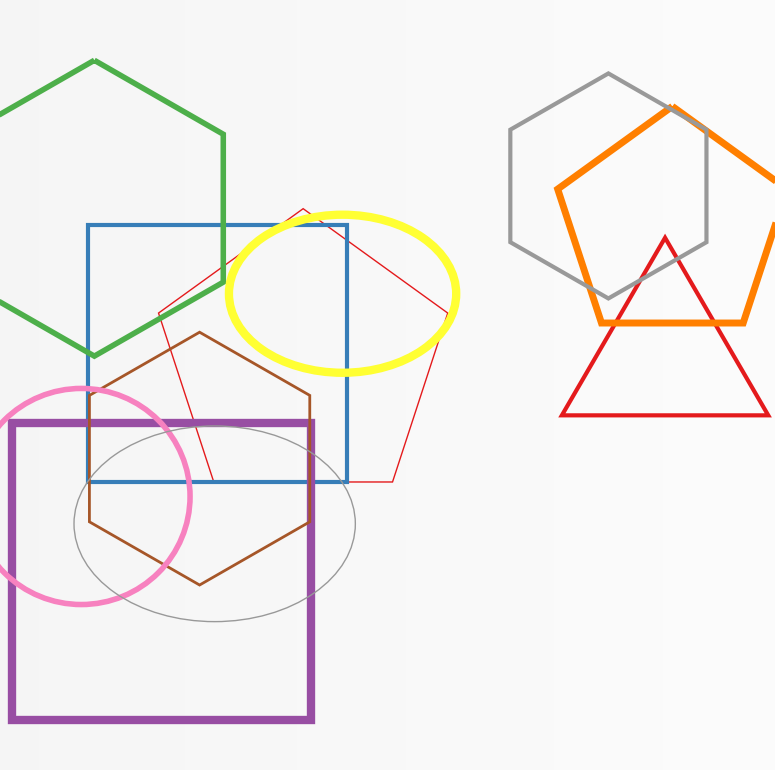[{"shape": "pentagon", "thickness": 0.5, "radius": 0.98, "center": [0.391, 0.533]}, {"shape": "triangle", "thickness": 1.5, "radius": 0.77, "center": [0.858, 0.537]}, {"shape": "square", "thickness": 1.5, "radius": 0.83, "center": [0.281, 0.541]}, {"shape": "hexagon", "thickness": 2, "radius": 0.96, "center": [0.122, 0.73]}, {"shape": "square", "thickness": 3, "radius": 0.97, "center": [0.208, 0.258]}, {"shape": "pentagon", "thickness": 2.5, "radius": 0.78, "center": [0.868, 0.706]}, {"shape": "oval", "thickness": 3, "radius": 0.73, "center": [0.442, 0.619]}, {"shape": "hexagon", "thickness": 1, "radius": 0.82, "center": [0.258, 0.404]}, {"shape": "circle", "thickness": 2, "radius": 0.7, "center": [0.105, 0.355]}, {"shape": "hexagon", "thickness": 1.5, "radius": 0.73, "center": [0.785, 0.759]}, {"shape": "oval", "thickness": 0.5, "radius": 0.91, "center": [0.277, 0.32]}]